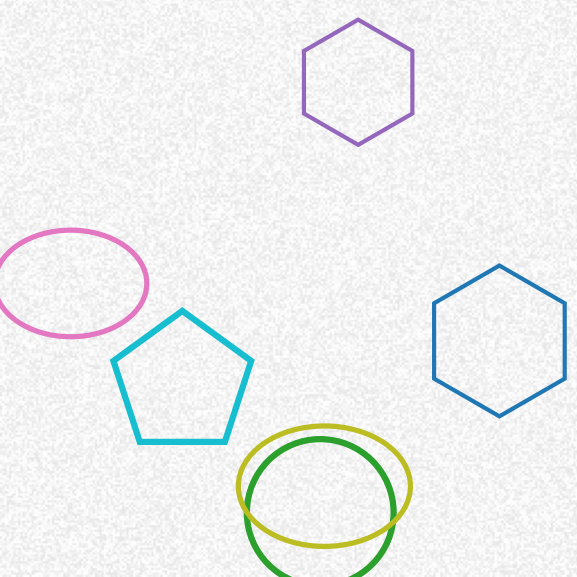[{"shape": "hexagon", "thickness": 2, "radius": 0.65, "center": [0.865, 0.409]}, {"shape": "circle", "thickness": 3, "radius": 0.64, "center": [0.555, 0.112]}, {"shape": "hexagon", "thickness": 2, "radius": 0.54, "center": [0.62, 0.857]}, {"shape": "oval", "thickness": 2.5, "radius": 0.66, "center": [0.122, 0.508]}, {"shape": "oval", "thickness": 2.5, "radius": 0.75, "center": [0.562, 0.157]}, {"shape": "pentagon", "thickness": 3, "radius": 0.63, "center": [0.316, 0.335]}]